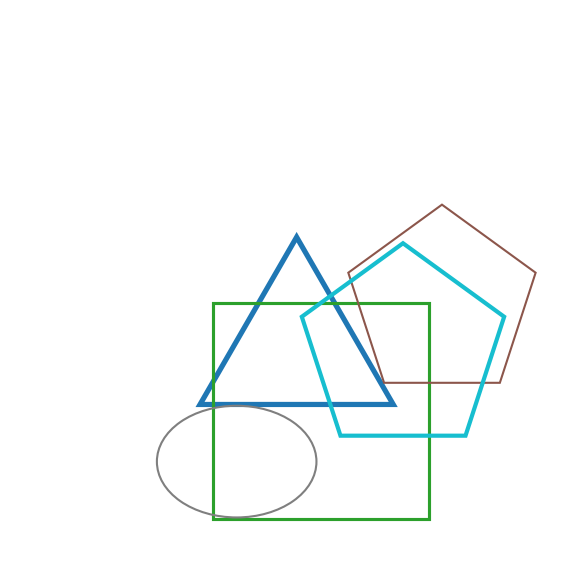[{"shape": "triangle", "thickness": 2.5, "radius": 0.97, "center": [0.514, 0.395]}, {"shape": "square", "thickness": 1.5, "radius": 0.93, "center": [0.556, 0.288]}, {"shape": "pentagon", "thickness": 1, "radius": 0.85, "center": [0.765, 0.474]}, {"shape": "oval", "thickness": 1, "radius": 0.69, "center": [0.41, 0.2]}, {"shape": "pentagon", "thickness": 2, "radius": 0.92, "center": [0.698, 0.394]}]